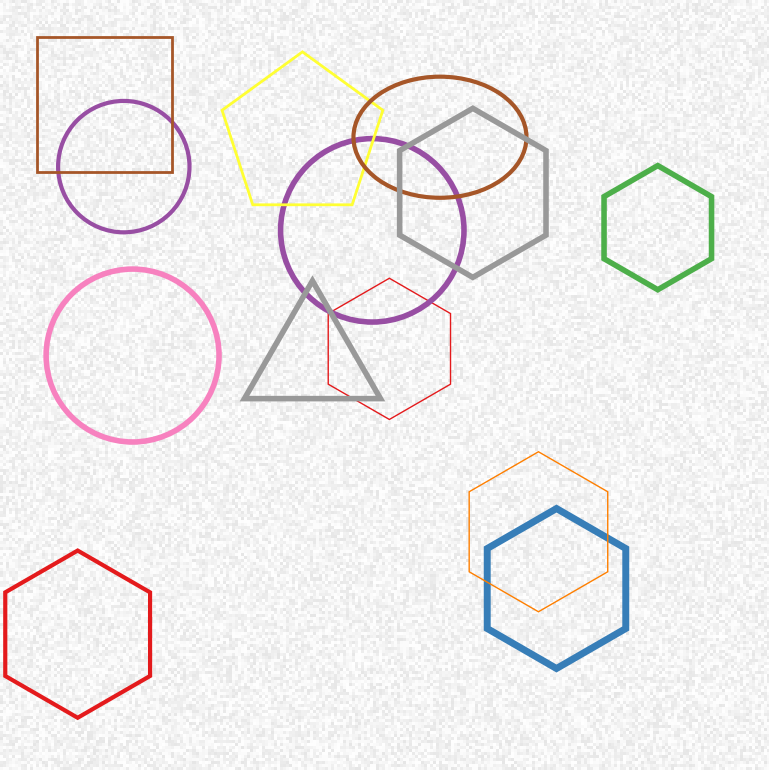[{"shape": "hexagon", "thickness": 0.5, "radius": 0.46, "center": [0.506, 0.547]}, {"shape": "hexagon", "thickness": 1.5, "radius": 0.54, "center": [0.101, 0.176]}, {"shape": "hexagon", "thickness": 2.5, "radius": 0.52, "center": [0.723, 0.236]}, {"shape": "hexagon", "thickness": 2, "radius": 0.4, "center": [0.854, 0.704]}, {"shape": "circle", "thickness": 2, "radius": 0.6, "center": [0.483, 0.701]}, {"shape": "circle", "thickness": 1.5, "radius": 0.43, "center": [0.161, 0.784]}, {"shape": "hexagon", "thickness": 0.5, "radius": 0.52, "center": [0.699, 0.309]}, {"shape": "pentagon", "thickness": 1, "radius": 0.55, "center": [0.393, 0.823]}, {"shape": "square", "thickness": 1, "radius": 0.44, "center": [0.135, 0.864]}, {"shape": "oval", "thickness": 1.5, "radius": 0.56, "center": [0.571, 0.822]}, {"shape": "circle", "thickness": 2, "radius": 0.56, "center": [0.172, 0.538]}, {"shape": "hexagon", "thickness": 2, "radius": 0.55, "center": [0.614, 0.75]}, {"shape": "triangle", "thickness": 2, "radius": 0.51, "center": [0.406, 0.533]}]